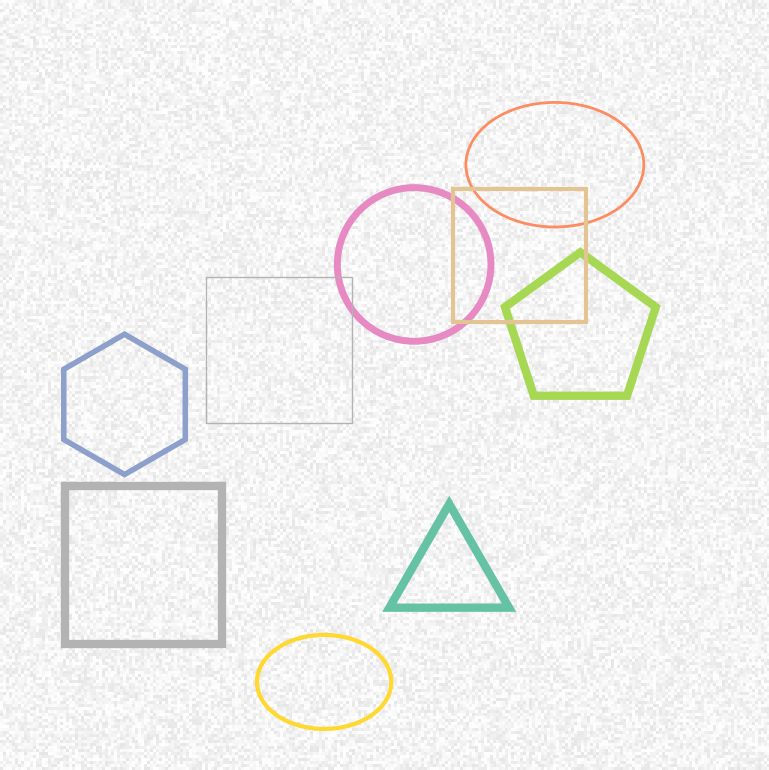[{"shape": "triangle", "thickness": 3, "radius": 0.45, "center": [0.583, 0.256]}, {"shape": "oval", "thickness": 1, "radius": 0.58, "center": [0.721, 0.786]}, {"shape": "hexagon", "thickness": 2, "radius": 0.46, "center": [0.162, 0.475]}, {"shape": "circle", "thickness": 2.5, "radius": 0.5, "center": [0.538, 0.657]}, {"shape": "pentagon", "thickness": 3, "radius": 0.51, "center": [0.754, 0.569]}, {"shape": "oval", "thickness": 1.5, "radius": 0.44, "center": [0.421, 0.114]}, {"shape": "square", "thickness": 1.5, "radius": 0.43, "center": [0.675, 0.668]}, {"shape": "square", "thickness": 3, "radius": 0.51, "center": [0.186, 0.266]}, {"shape": "square", "thickness": 0.5, "radius": 0.47, "center": [0.362, 0.546]}]